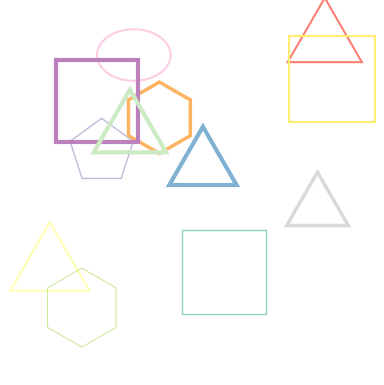[{"shape": "square", "thickness": 1, "radius": 0.54, "center": [0.581, 0.294]}, {"shape": "triangle", "thickness": 1.5, "radius": 0.59, "center": [0.13, 0.304]}, {"shape": "pentagon", "thickness": 1, "radius": 0.43, "center": [0.264, 0.606]}, {"shape": "triangle", "thickness": 1.5, "radius": 0.56, "center": [0.844, 0.894]}, {"shape": "triangle", "thickness": 3, "radius": 0.5, "center": [0.527, 0.57]}, {"shape": "hexagon", "thickness": 2.5, "radius": 0.46, "center": [0.414, 0.694]}, {"shape": "hexagon", "thickness": 0.5, "radius": 0.51, "center": [0.213, 0.201]}, {"shape": "oval", "thickness": 1.5, "radius": 0.48, "center": [0.348, 0.857]}, {"shape": "triangle", "thickness": 2.5, "radius": 0.46, "center": [0.825, 0.46]}, {"shape": "square", "thickness": 3, "radius": 0.53, "center": [0.251, 0.738]}, {"shape": "triangle", "thickness": 3, "radius": 0.54, "center": [0.337, 0.659]}, {"shape": "square", "thickness": 1.5, "radius": 0.55, "center": [0.862, 0.795]}]